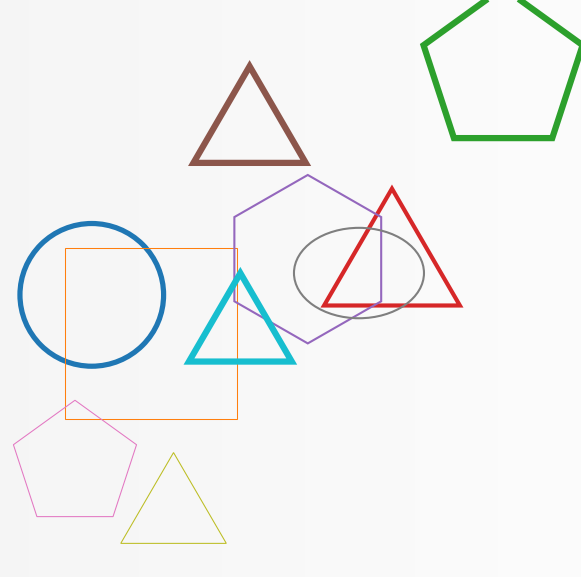[{"shape": "circle", "thickness": 2.5, "radius": 0.62, "center": [0.158, 0.489]}, {"shape": "square", "thickness": 0.5, "radius": 0.74, "center": [0.26, 0.422]}, {"shape": "pentagon", "thickness": 3, "radius": 0.72, "center": [0.866, 0.876]}, {"shape": "triangle", "thickness": 2, "radius": 0.67, "center": [0.674, 0.538]}, {"shape": "hexagon", "thickness": 1, "radius": 0.73, "center": [0.53, 0.55]}, {"shape": "triangle", "thickness": 3, "radius": 0.56, "center": [0.429, 0.773]}, {"shape": "pentagon", "thickness": 0.5, "radius": 0.56, "center": [0.129, 0.195]}, {"shape": "oval", "thickness": 1, "radius": 0.56, "center": [0.618, 0.526]}, {"shape": "triangle", "thickness": 0.5, "radius": 0.52, "center": [0.299, 0.111]}, {"shape": "triangle", "thickness": 3, "radius": 0.51, "center": [0.414, 0.424]}]